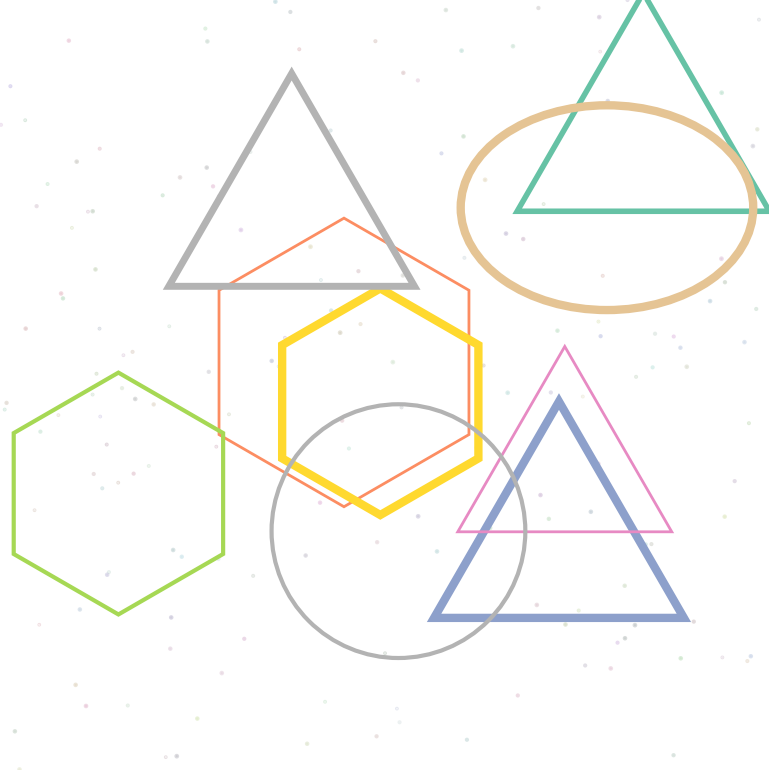[{"shape": "triangle", "thickness": 2, "radius": 0.95, "center": [0.835, 0.82]}, {"shape": "hexagon", "thickness": 1, "radius": 0.94, "center": [0.447, 0.529]}, {"shape": "triangle", "thickness": 3, "radius": 0.94, "center": [0.726, 0.291]}, {"shape": "triangle", "thickness": 1, "radius": 0.8, "center": [0.733, 0.39]}, {"shape": "hexagon", "thickness": 1.5, "radius": 0.79, "center": [0.154, 0.359]}, {"shape": "hexagon", "thickness": 3, "radius": 0.74, "center": [0.494, 0.478]}, {"shape": "oval", "thickness": 3, "radius": 0.95, "center": [0.788, 0.73]}, {"shape": "circle", "thickness": 1.5, "radius": 0.82, "center": [0.517, 0.31]}, {"shape": "triangle", "thickness": 2.5, "radius": 0.92, "center": [0.379, 0.72]}]